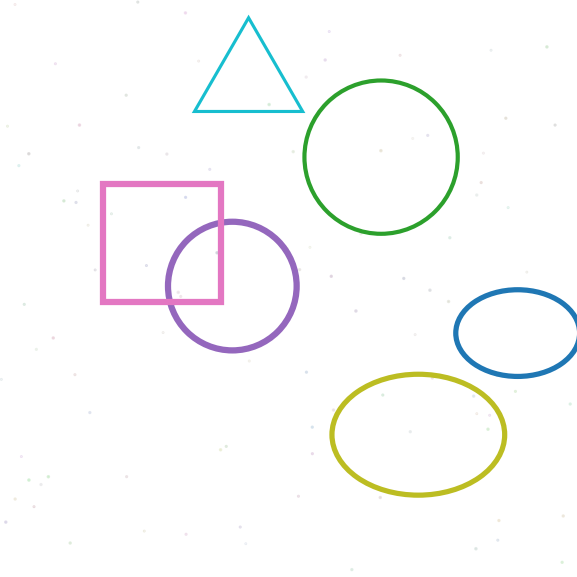[{"shape": "oval", "thickness": 2.5, "radius": 0.54, "center": [0.896, 0.422]}, {"shape": "circle", "thickness": 2, "radius": 0.66, "center": [0.66, 0.727]}, {"shape": "circle", "thickness": 3, "radius": 0.56, "center": [0.402, 0.504]}, {"shape": "square", "thickness": 3, "radius": 0.51, "center": [0.281, 0.578]}, {"shape": "oval", "thickness": 2.5, "radius": 0.75, "center": [0.724, 0.246]}, {"shape": "triangle", "thickness": 1.5, "radius": 0.54, "center": [0.43, 0.86]}]